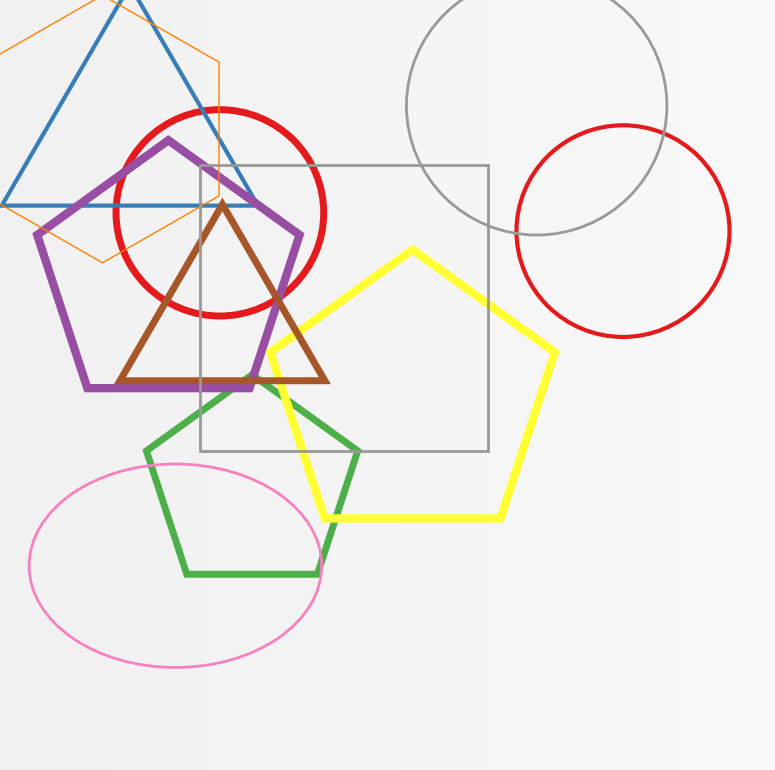[{"shape": "circle", "thickness": 2.5, "radius": 0.67, "center": [0.284, 0.724]}, {"shape": "circle", "thickness": 1.5, "radius": 0.69, "center": [0.804, 0.7]}, {"shape": "triangle", "thickness": 1.5, "radius": 0.95, "center": [0.168, 0.828]}, {"shape": "pentagon", "thickness": 2.5, "radius": 0.72, "center": [0.325, 0.37]}, {"shape": "pentagon", "thickness": 3, "radius": 0.89, "center": [0.217, 0.64]}, {"shape": "hexagon", "thickness": 0.5, "radius": 0.87, "center": [0.132, 0.832]}, {"shape": "pentagon", "thickness": 3, "radius": 0.96, "center": [0.532, 0.483]}, {"shape": "triangle", "thickness": 2.5, "radius": 0.76, "center": [0.287, 0.582]}, {"shape": "oval", "thickness": 1, "radius": 0.94, "center": [0.226, 0.265]}, {"shape": "square", "thickness": 1, "radius": 0.93, "center": [0.444, 0.6]}, {"shape": "circle", "thickness": 1, "radius": 0.84, "center": [0.692, 0.863]}]